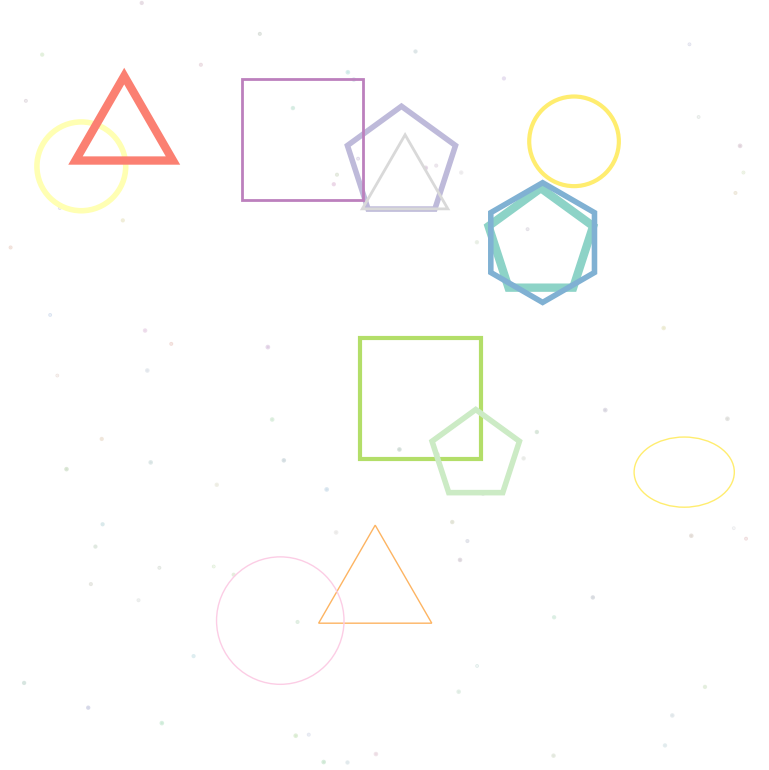[{"shape": "pentagon", "thickness": 3, "radius": 0.36, "center": [0.702, 0.684]}, {"shape": "circle", "thickness": 2, "radius": 0.29, "center": [0.106, 0.784]}, {"shape": "pentagon", "thickness": 2, "radius": 0.37, "center": [0.521, 0.788]}, {"shape": "triangle", "thickness": 3, "radius": 0.37, "center": [0.161, 0.828]}, {"shape": "hexagon", "thickness": 2, "radius": 0.39, "center": [0.705, 0.685]}, {"shape": "triangle", "thickness": 0.5, "radius": 0.42, "center": [0.487, 0.233]}, {"shape": "square", "thickness": 1.5, "radius": 0.39, "center": [0.546, 0.483]}, {"shape": "circle", "thickness": 0.5, "radius": 0.41, "center": [0.364, 0.194]}, {"shape": "triangle", "thickness": 1, "radius": 0.32, "center": [0.526, 0.761]}, {"shape": "square", "thickness": 1, "radius": 0.39, "center": [0.393, 0.819]}, {"shape": "pentagon", "thickness": 2, "radius": 0.3, "center": [0.618, 0.408]}, {"shape": "circle", "thickness": 1.5, "radius": 0.29, "center": [0.746, 0.816]}, {"shape": "oval", "thickness": 0.5, "radius": 0.33, "center": [0.889, 0.387]}]